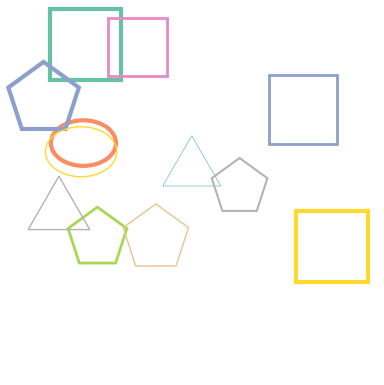[{"shape": "square", "thickness": 3, "radius": 0.46, "center": [0.221, 0.885]}, {"shape": "triangle", "thickness": 0.5, "radius": 0.44, "center": [0.498, 0.56]}, {"shape": "oval", "thickness": 3, "radius": 0.42, "center": [0.217, 0.628]}, {"shape": "square", "thickness": 2, "radius": 0.45, "center": [0.787, 0.715]}, {"shape": "pentagon", "thickness": 3, "radius": 0.48, "center": [0.113, 0.743]}, {"shape": "square", "thickness": 2, "radius": 0.38, "center": [0.357, 0.878]}, {"shape": "pentagon", "thickness": 2, "radius": 0.4, "center": [0.253, 0.382]}, {"shape": "oval", "thickness": 1, "radius": 0.46, "center": [0.211, 0.606]}, {"shape": "square", "thickness": 3, "radius": 0.47, "center": [0.863, 0.36]}, {"shape": "pentagon", "thickness": 1, "radius": 0.45, "center": [0.405, 0.381]}, {"shape": "pentagon", "thickness": 1.5, "radius": 0.38, "center": [0.622, 0.514]}, {"shape": "triangle", "thickness": 1, "radius": 0.46, "center": [0.153, 0.45]}]